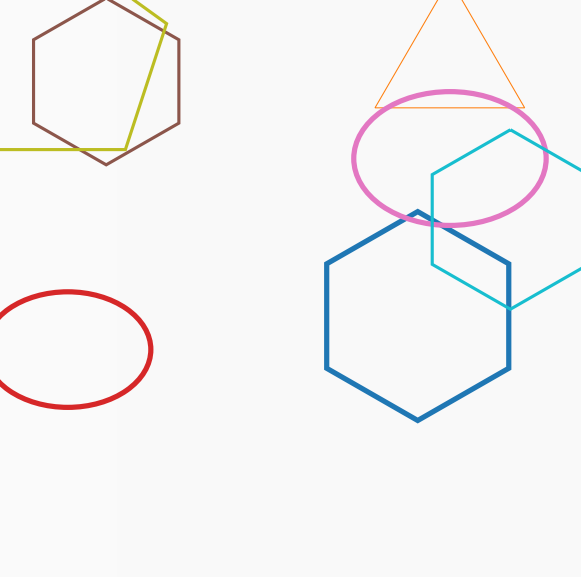[{"shape": "hexagon", "thickness": 2.5, "radius": 0.9, "center": [0.719, 0.452]}, {"shape": "triangle", "thickness": 0.5, "radius": 0.74, "center": [0.774, 0.887]}, {"shape": "oval", "thickness": 2.5, "radius": 0.71, "center": [0.117, 0.394]}, {"shape": "hexagon", "thickness": 1.5, "radius": 0.72, "center": [0.183, 0.858]}, {"shape": "oval", "thickness": 2.5, "radius": 0.83, "center": [0.774, 0.725]}, {"shape": "pentagon", "thickness": 1.5, "radius": 0.98, "center": [0.101, 0.898]}, {"shape": "hexagon", "thickness": 1.5, "radius": 0.78, "center": [0.878, 0.619]}]